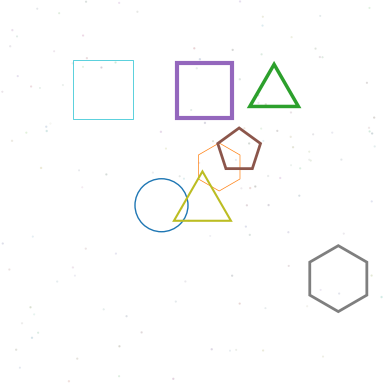[{"shape": "circle", "thickness": 1, "radius": 0.34, "center": [0.419, 0.467]}, {"shape": "hexagon", "thickness": 0.5, "radius": 0.31, "center": [0.569, 0.566]}, {"shape": "triangle", "thickness": 2.5, "radius": 0.36, "center": [0.712, 0.76]}, {"shape": "square", "thickness": 3, "radius": 0.36, "center": [0.53, 0.765]}, {"shape": "pentagon", "thickness": 2, "radius": 0.29, "center": [0.621, 0.609]}, {"shape": "hexagon", "thickness": 2, "radius": 0.43, "center": [0.879, 0.276]}, {"shape": "triangle", "thickness": 1.5, "radius": 0.43, "center": [0.526, 0.469]}, {"shape": "square", "thickness": 0.5, "radius": 0.39, "center": [0.267, 0.768]}]